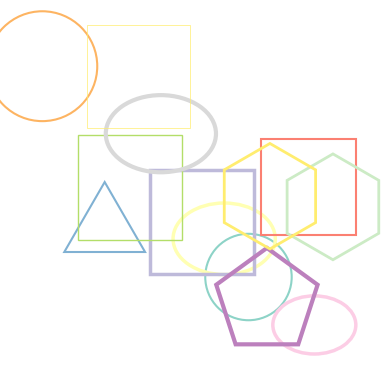[{"shape": "circle", "thickness": 1.5, "radius": 0.56, "center": [0.645, 0.28]}, {"shape": "oval", "thickness": 2.5, "radius": 0.66, "center": [0.582, 0.38]}, {"shape": "square", "thickness": 2.5, "radius": 0.67, "center": [0.525, 0.424]}, {"shape": "square", "thickness": 1.5, "radius": 0.62, "center": [0.801, 0.514]}, {"shape": "triangle", "thickness": 1.5, "radius": 0.61, "center": [0.272, 0.406]}, {"shape": "circle", "thickness": 1.5, "radius": 0.71, "center": [0.11, 0.828]}, {"shape": "square", "thickness": 1, "radius": 0.68, "center": [0.338, 0.513]}, {"shape": "oval", "thickness": 2.5, "radius": 0.54, "center": [0.816, 0.156]}, {"shape": "oval", "thickness": 3, "radius": 0.72, "center": [0.418, 0.653]}, {"shape": "pentagon", "thickness": 3, "radius": 0.69, "center": [0.693, 0.218]}, {"shape": "hexagon", "thickness": 2, "radius": 0.69, "center": [0.865, 0.463]}, {"shape": "square", "thickness": 0.5, "radius": 0.67, "center": [0.36, 0.802]}, {"shape": "hexagon", "thickness": 2, "radius": 0.68, "center": [0.701, 0.49]}]